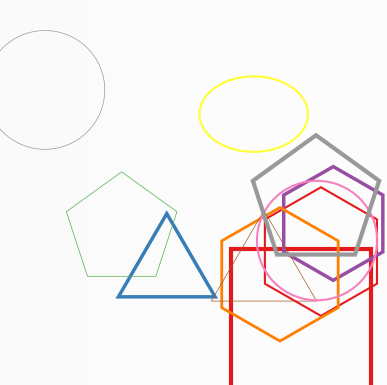[{"shape": "square", "thickness": 3, "radius": 0.9, "center": [0.776, 0.173]}, {"shape": "hexagon", "thickness": 1.5, "radius": 0.84, "center": [0.828, 0.347]}, {"shape": "triangle", "thickness": 2.5, "radius": 0.72, "center": [0.43, 0.301]}, {"shape": "pentagon", "thickness": 0.5, "radius": 0.75, "center": [0.314, 0.404]}, {"shape": "hexagon", "thickness": 2.5, "radius": 0.74, "center": [0.86, 0.42]}, {"shape": "hexagon", "thickness": 2, "radius": 0.87, "center": [0.722, 0.288]}, {"shape": "oval", "thickness": 1.5, "radius": 0.7, "center": [0.655, 0.704]}, {"shape": "triangle", "thickness": 0.5, "radius": 0.78, "center": [0.681, 0.296]}, {"shape": "circle", "thickness": 1.5, "radius": 0.78, "center": [0.818, 0.375]}, {"shape": "circle", "thickness": 0.5, "radius": 0.77, "center": [0.116, 0.766]}, {"shape": "pentagon", "thickness": 3, "radius": 0.86, "center": [0.816, 0.477]}]